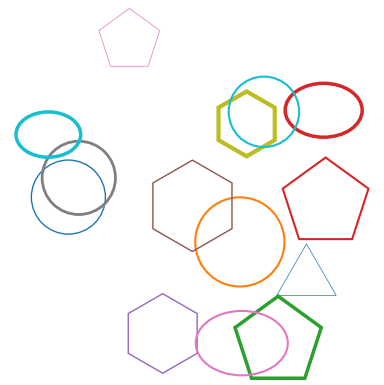[{"shape": "circle", "thickness": 1, "radius": 0.48, "center": [0.178, 0.488]}, {"shape": "triangle", "thickness": 0.5, "radius": 0.45, "center": [0.796, 0.277]}, {"shape": "circle", "thickness": 1.5, "radius": 0.58, "center": [0.623, 0.372]}, {"shape": "pentagon", "thickness": 2.5, "radius": 0.59, "center": [0.723, 0.113]}, {"shape": "oval", "thickness": 2.5, "radius": 0.5, "center": [0.841, 0.714]}, {"shape": "pentagon", "thickness": 1.5, "radius": 0.59, "center": [0.846, 0.474]}, {"shape": "hexagon", "thickness": 1, "radius": 0.52, "center": [0.423, 0.134]}, {"shape": "hexagon", "thickness": 1, "radius": 0.59, "center": [0.5, 0.465]}, {"shape": "pentagon", "thickness": 0.5, "radius": 0.42, "center": [0.336, 0.895]}, {"shape": "oval", "thickness": 1.5, "radius": 0.6, "center": [0.628, 0.109]}, {"shape": "circle", "thickness": 2, "radius": 0.48, "center": [0.205, 0.538]}, {"shape": "hexagon", "thickness": 3, "radius": 0.42, "center": [0.641, 0.678]}, {"shape": "oval", "thickness": 2.5, "radius": 0.42, "center": [0.126, 0.65]}, {"shape": "circle", "thickness": 1.5, "radius": 0.46, "center": [0.685, 0.71]}]